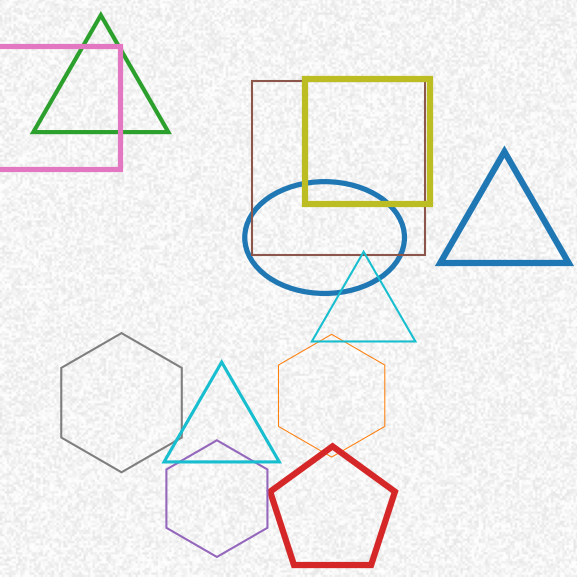[{"shape": "oval", "thickness": 2.5, "radius": 0.69, "center": [0.562, 0.588]}, {"shape": "triangle", "thickness": 3, "radius": 0.64, "center": [0.874, 0.608]}, {"shape": "hexagon", "thickness": 0.5, "radius": 0.53, "center": [0.574, 0.314]}, {"shape": "triangle", "thickness": 2, "radius": 0.67, "center": [0.175, 0.838]}, {"shape": "pentagon", "thickness": 3, "radius": 0.57, "center": [0.576, 0.113]}, {"shape": "hexagon", "thickness": 1, "radius": 0.51, "center": [0.376, 0.136]}, {"shape": "square", "thickness": 1, "radius": 0.75, "center": [0.586, 0.708]}, {"shape": "square", "thickness": 2.5, "radius": 0.53, "center": [0.1, 0.813]}, {"shape": "hexagon", "thickness": 1, "radius": 0.6, "center": [0.21, 0.302]}, {"shape": "square", "thickness": 3, "radius": 0.54, "center": [0.636, 0.754]}, {"shape": "triangle", "thickness": 1, "radius": 0.52, "center": [0.63, 0.46]}, {"shape": "triangle", "thickness": 1.5, "radius": 0.58, "center": [0.384, 0.257]}]